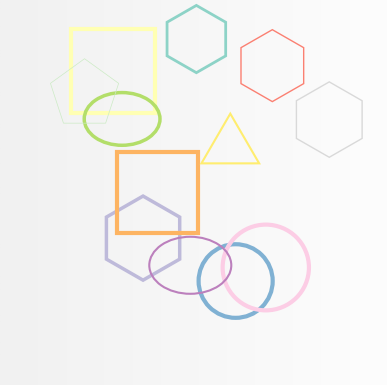[{"shape": "hexagon", "thickness": 2, "radius": 0.44, "center": [0.507, 0.899]}, {"shape": "square", "thickness": 3, "radius": 0.54, "center": [0.292, 0.815]}, {"shape": "hexagon", "thickness": 2.5, "radius": 0.55, "center": [0.369, 0.382]}, {"shape": "hexagon", "thickness": 1, "radius": 0.47, "center": [0.703, 0.83]}, {"shape": "circle", "thickness": 3, "radius": 0.48, "center": [0.608, 0.27]}, {"shape": "square", "thickness": 3, "radius": 0.53, "center": [0.406, 0.499]}, {"shape": "oval", "thickness": 2.5, "radius": 0.49, "center": [0.315, 0.691]}, {"shape": "circle", "thickness": 3, "radius": 0.56, "center": [0.686, 0.305]}, {"shape": "hexagon", "thickness": 1, "radius": 0.49, "center": [0.85, 0.689]}, {"shape": "oval", "thickness": 1.5, "radius": 0.53, "center": [0.491, 0.311]}, {"shape": "pentagon", "thickness": 0.5, "radius": 0.46, "center": [0.218, 0.755]}, {"shape": "triangle", "thickness": 1.5, "radius": 0.43, "center": [0.594, 0.619]}]